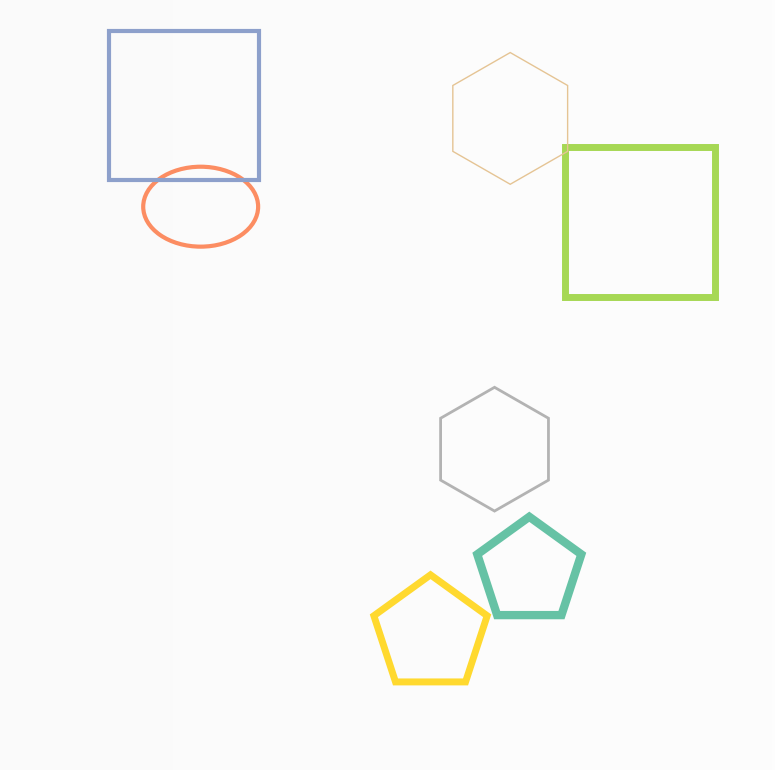[{"shape": "pentagon", "thickness": 3, "radius": 0.35, "center": [0.683, 0.258]}, {"shape": "oval", "thickness": 1.5, "radius": 0.37, "center": [0.259, 0.732]}, {"shape": "square", "thickness": 1.5, "radius": 0.48, "center": [0.237, 0.863]}, {"shape": "square", "thickness": 2.5, "radius": 0.49, "center": [0.826, 0.711]}, {"shape": "pentagon", "thickness": 2.5, "radius": 0.38, "center": [0.556, 0.177]}, {"shape": "hexagon", "thickness": 0.5, "radius": 0.43, "center": [0.658, 0.846]}, {"shape": "hexagon", "thickness": 1, "radius": 0.4, "center": [0.638, 0.417]}]